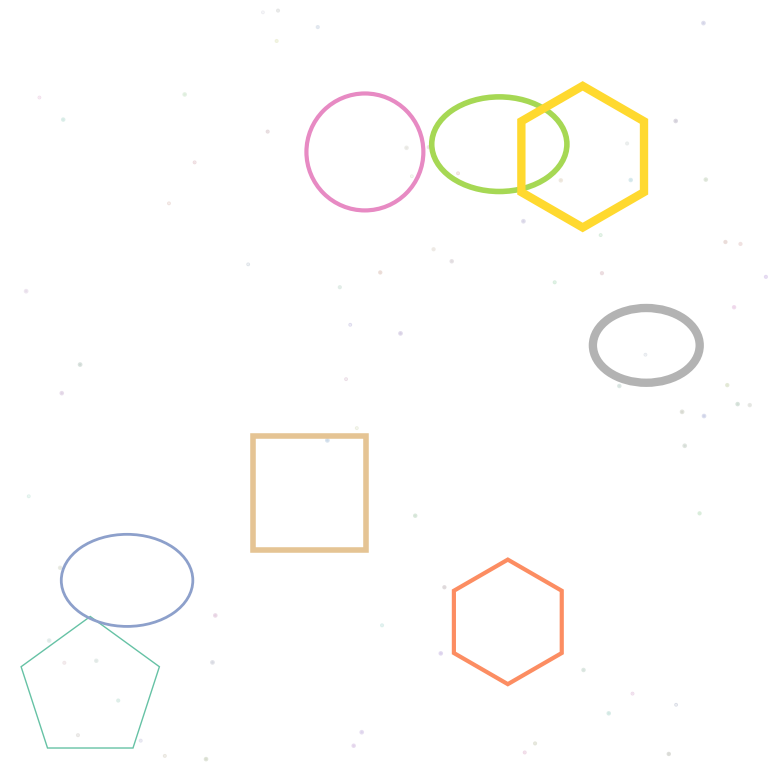[{"shape": "pentagon", "thickness": 0.5, "radius": 0.47, "center": [0.117, 0.105]}, {"shape": "hexagon", "thickness": 1.5, "radius": 0.4, "center": [0.66, 0.192]}, {"shape": "oval", "thickness": 1, "radius": 0.43, "center": [0.165, 0.246]}, {"shape": "circle", "thickness": 1.5, "radius": 0.38, "center": [0.474, 0.803]}, {"shape": "oval", "thickness": 2, "radius": 0.44, "center": [0.648, 0.813]}, {"shape": "hexagon", "thickness": 3, "radius": 0.46, "center": [0.757, 0.796]}, {"shape": "square", "thickness": 2, "radius": 0.37, "center": [0.402, 0.359]}, {"shape": "oval", "thickness": 3, "radius": 0.35, "center": [0.839, 0.551]}]